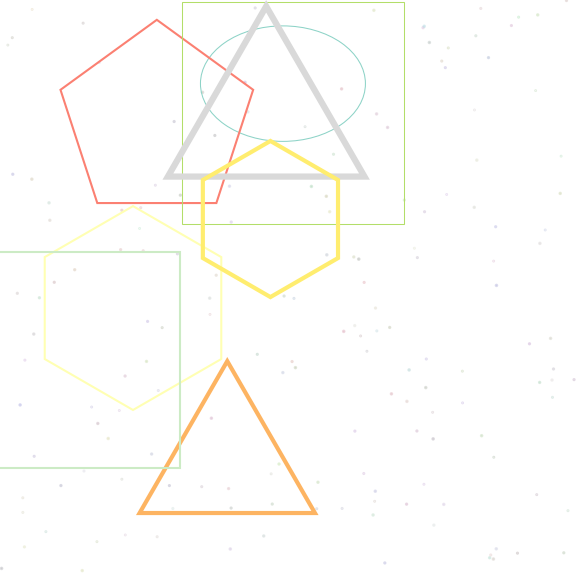[{"shape": "oval", "thickness": 0.5, "radius": 0.71, "center": [0.49, 0.854]}, {"shape": "hexagon", "thickness": 1, "radius": 0.88, "center": [0.23, 0.466]}, {"shape": "pentagon", "thickness": 1, "radius": 0.88, "center": [0.272, 0.789]}, {"shape": "triangle", "thickness": 2, "radius": 0.88, "center": [0.394, 0.198]}, {"shape": "square", "thickness": 0.5, "radius": 0.96, "center": [0.507, 0.803]}, {"shape": "triangle", "thickness": 3, "radius": 0.98, "center": [0.461, 0.792]}, {"shape": "square", "thickness": 1, "radius": 0.94, "center": [0.124, 0.375]}, {"shape": "hexagon", "thickness": 2, "radius": 0.68, "center": [0.468, 0.62]}]